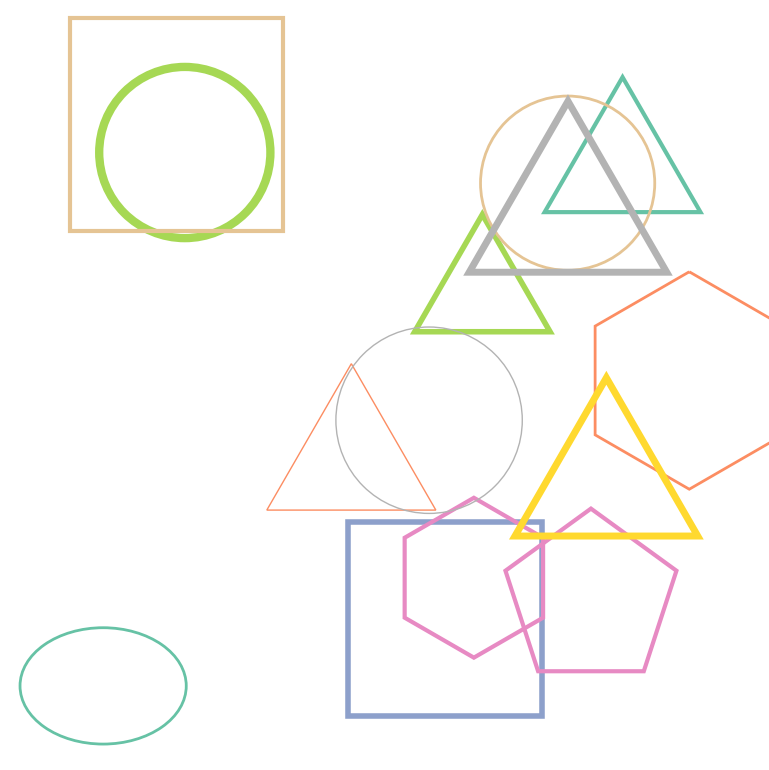[{"shape": "triangle", "thickness": 1.5, "radius": 0.58, "center": [0.809, 0.783]}, {"shape": "oval", "thickness": 1, "radius": 0.54, "center": [0.134, 0.109]}, {"shape": "hexagon", "thickness": 1, "radius": 0.71, "center": [0.895, 0.506]}, {"shape": "triangle", "thickness": 0.5, "radius": 0.63, "center": [0.456, 0.401]}, {"shape": "square", "thickness": 2, "radius": 0.63, "center": [0.578, 0.196]}, {"shape": "pentagon", "thickness": 1.5, "radius": 0.58, "center": [0.767, 0.223]}, {"shape": "hexagon", "thickness": 1.5, "radius": 0.52, "center": [0.615, 0.25]}, {"shape": "circle", "thickness": 3, "radius": 0.56, "center": [0.24, 0.802]}, {"shape": "triangle", "thickness": 2, "radius": 0.51, "center": [0.626, 0.62]}, {"shape": "triangle", "thickness": 2.5, "radius": 0.69, "center": [0.787, 0.372]}, {"shape": "circle", "thickness": 1, "radius": 0.57, "center": [0.737, 0.762]}, {"shape": "square", "thickness": 1.5, "radius": 0.69, "center": [0.229, 0.838]}, {"shape": "circle", "thickness": 0.5, "radius": 0.61, "center": [0.557, 0.454]}, {"shape": "triangle", "thickness": 2.5, "radius": 0.74, "center": [0.738, 0.72]}]